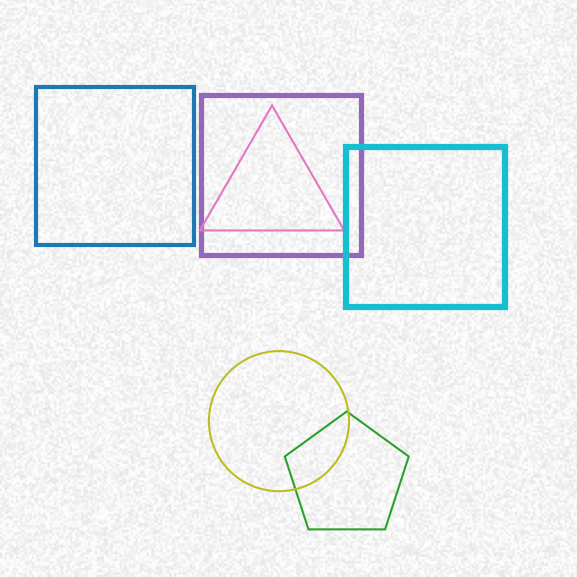[{"shape": "square", "thickness": 2, "radius": 0.68, "center": [0.2, 0.712]}, {"shape": "pentagon", "thickness": 1, "radius": 0.56, "center": [0.6, 0.174]}, {"shape": "square", "thickness": 2.5, "radius": 0.69, "center": [0.487, 0.696]}, {"shape": "triangle", "thickness": 1, "radius": 0.72, "center": [0.471, 0.672]}, {"shape": "circle", "thickness": 1, "radius": 0.61, "center": [0.483, 0.27]}, {"shape": "square", "thickness": 3, "radius": 0.69, "center": [0.737, 0.606]}]